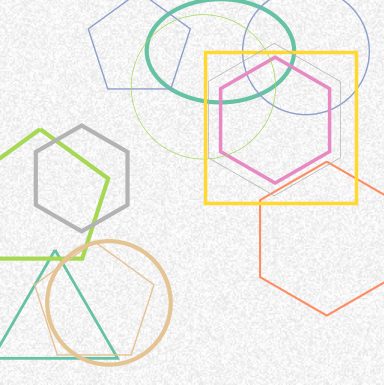[{"shape": "triangle", "thickness": 2, "radius": 0.94, "center": [0.143, 0.163]}, {"shape": "oval", "thickness": 3, "radius": 0.96, "center": [0.573, 0.868]}, {"shape": "hexagon", "thickness": 1.5, "radius": 1.0, "center": [0.849, 0.38]}, {"shape": "pentagon", "thickness": 1, "radius": 0.7, "center": [0.362, 0.882]}, {"shape": "circle", "thickness": 1, "radius": 0.82, "center": [0.795, 0.867]}, {"shape": "hexagon", "thickness": 2.5, "radius": 0.82, "center": [0.715, 0.688]}, {"shape": "pentagon", "thickness": 3, "radius": 0.93, "center": [0.104, 0.479]}, {"shape": "circle", "thickness": 0.5, "radius": 0.94, "center": [0.528, 0.774]}, {"shape": "square", "thickness": 2.5, "radius": 0.98, "center": [0.729, 0.668]}, {"shape": "circle", "thickness": 3, "radius": 0.8, "center": [0.283, 0.213]}, {"shape": "pentagon", "thickness": 1, "radius": 0.82, "center": [0.245, 0.21]}, {"shape": "hexagon", "thickness": 3, "radius": 0.69, "center": [0.212, 0.537]}, {"shape": "hexagon", "thickness": 0.5, "radius": 0.99, "center": [0.713, 0.689]}]